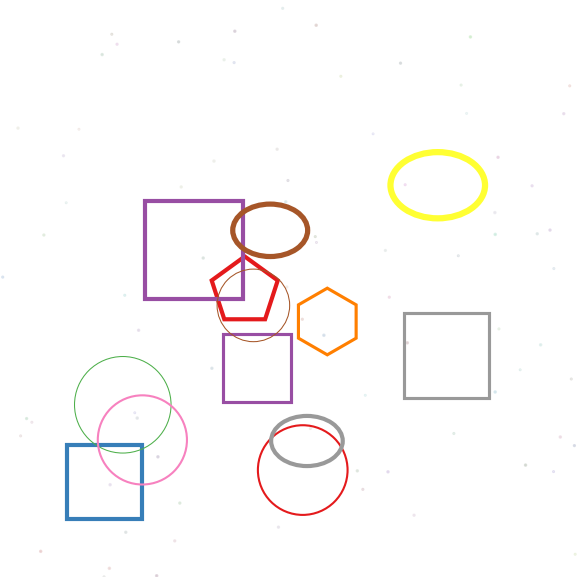[{"shape": "pentagon", "thickness": 2, "radius": 0.3, "center": [0.424, 0.495]}, {"shape": "circle", "thickness": 1, "radius": 0.39, "center": [0.524, 0.185]}, {"shape": "square", "thickness": 2, "radius": 0.32, "center": [0.181, 0.165]}, {"shape": "circle", "thickness": 0.5, "radius": 0.42, "center": [0.213, 0.298]}, {"shape": "square", "thickness": 1.5, "radius": 0.29, "center": [0.446, 0.362]}, {"shape": "square", "thickness": 2, "radius": 0.42, "center": [0.336, 0.567]}, {"shape": "hexagon", "thickness": 1.5, "radius": 0.29, "center": [0.567, 0.442]}, {"shape": "oval", "thickness": 3, "radius": 0.41, "center": [0.758, 0.678]}, {"shape": "oval", "thickness": 2.5, "radius": 0.32, "center": [0.468, 0.6]}, {"shape": "circle", "thickness": 0.5, "radius": 0.31, "center": [0.439, 0.47]}, {"shape": "circle", "thickness": 1, "radius": 0.39, "center": [0.247, 0.237]}, {"shape": "oval", "thickness": 2, "radius": 0.31, "center": [0.531, 0.236]}, {"shape": "square", "thickness": 1.5, "radius": 0.37, "center": [0.774, 0.384]}]